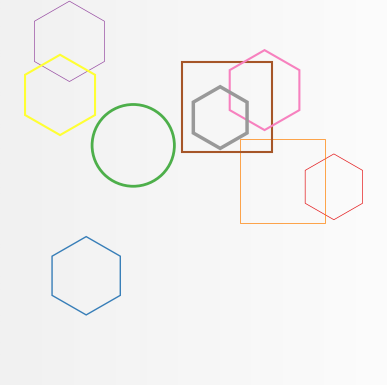[{"shape": "hexagon", "thickness": 0.5, "radius": 0.43, "center": [0.862, 0.515]}, {"shape": "hexagon", "thickness": 1, "radius": 0.51, "center": [0.222, 0.284]}, {"shape": "circle", "thickness": 2, "radius": 0.53, "center": [0.344, 0.622]}, {"shape": "hexagon", "thickness": 0.5, "radius": 0.52, "center": [0.179, 0.893]}, {"shape": "square", "thickness": 0.5, "radius": 0.55, "center": [0.729, 0.53]}, {"shape": "hexagon", "thickness": 1.5, "radius": 0.52, "center": [0.155, 0.753]}, {"shape": "square", "thickness": 1.5, "radius": 0.58, "center": [0.585, 0.723]}, {"shape": "hexagon", "thickness": 1.5, "radius": 0.52, "center": [0.683, 0.766]}, {"shape": "hexagon", "thickness": 2.5, "radius": 0.4, "center": [0.568, 0.695]}]